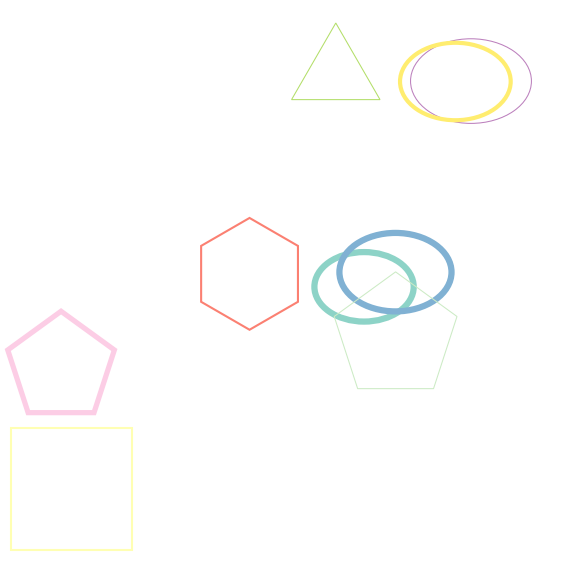[{"shape": "oval", "thickness": 3, "radius": 0.43, "center": [0.63, 0.502]}, {"shape": "square", "thickness": 1, "radius": 0.53, "center": [0.123, 0.153]}, {"shape": "hexagon", "thickness": 1, "radius": 0.48, "center": [0.432, 0.525]}, {"shape": "oval", "thickness": 3, "radius": 0.49, "center": [0.685, 0.528]}, {"shape": "triangle", "thickness": 0.5, "radius": 0.44, "center": [0.581, 0.871]}, {"shape": "pentagon", "thickness": 2.5, "radius": 0.49, "center": [0.106, 0.363]}, {"shape": "oval", "thickness": 0.5, "radius": 0.52, "center": [0.816, 0.859]}, {"shape": "pentagon", "thickness": 0.5, "radius": 0.56, "center": [0.685, 0.417]}, {"shape": "oval", "thickness": 2, "radius": 0.48, "center": [0.788, 0.858]}]